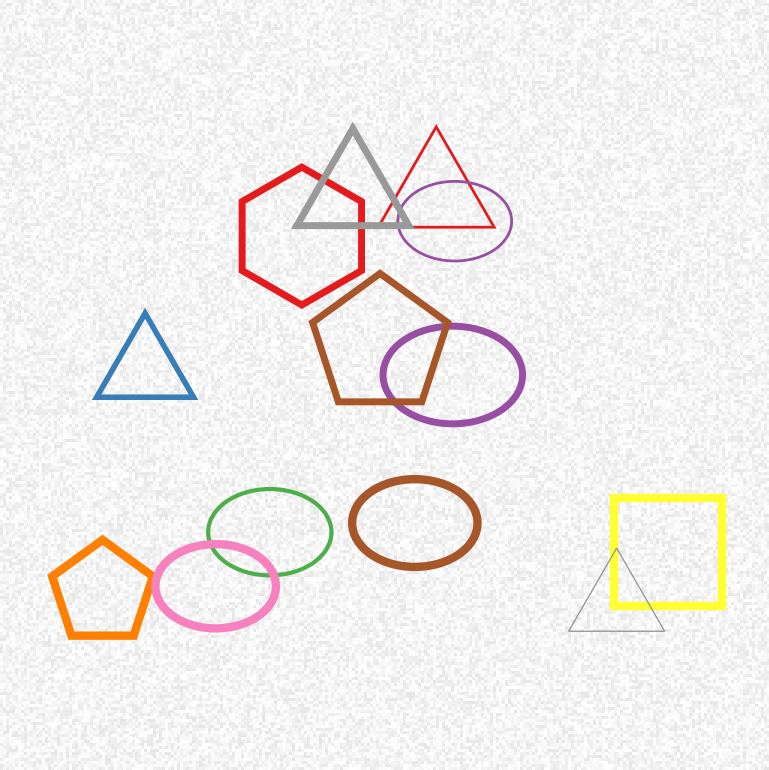[{"shape": "hexagon", "thickness": 2.5, "radius": 0.45, "center": [0.392, 0.693]}, {"shape": "triangle", "thickness": 1, "radius": 0.43, "center": [0.567, 0.748]}, {"shape": "triangle", "thickness": 2, "radius": 0.36, "center": [0.188, 0.52]}, {"shape": "oval", "thickness": 1.5, "radius": 0.4, "center": [0.35, 0.309]}, {"shape": "oval", "thickness": 1, "radius": 0.37, "center": [0.591, 0.713]}, {"shape": "oval", "thickness": 2.5, "radius": 0.45, "center": [0.588, 0.513]}, {"shape": "pentagon", "thickness": 3, "radius": 0.34, "center": [0.133, 0.23]}, {"shape": "square", "thickness": 3, "radius": 0.35, "center": [0.867, 0.284]}, {"shape": "pentagon", "thickness": 2.5, "radius": 0.46, "center": [0.494, 0.553]}, {"shape": "oval", "thickness": 3, "radius": 0.41, "center": [0.539, 0.321]}, {"shape": "oval", "thickness": 3, "radius": 0.39, "center": [0.28, 0.239]}, {"shape": "triangle", "thickness": 0.5, "radius": 0.36, "center": [0.801, 0.216]}, {"shape": "triangle", "thickness": 2.5, "radius": 0.42, "center": [0.458, 0.749]}]